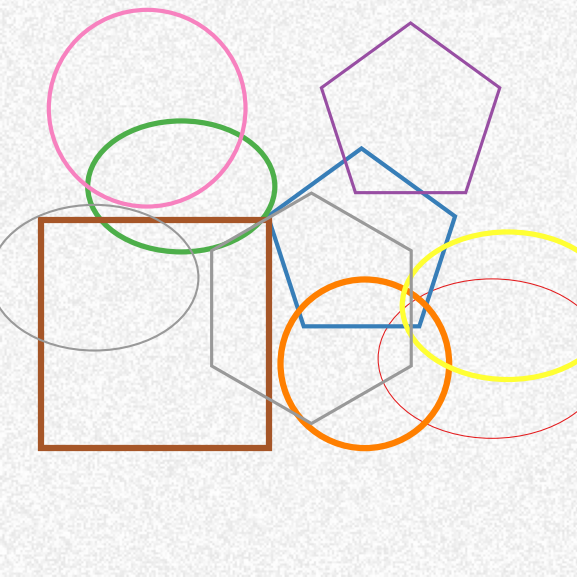[{"shape": "oval", "thickness": 0.5, "radius": 0.99, "center": [0.852, 0.378]}, {"shape": "pentagon", "thickness": 2, "radius": 0.85, "center": [0.626, 0.572]}, {"shape": "oval", "thickness": 2.5, "radius": 0.81, "center": [0.314, 0.676]}, {"shape": "pentagon", "thickness": 1.5, "radius": 0.81, "center": [0.711, 0.797]}, {"shape": "circle", "thickness": 3, "radius": 0.73, "center": [0.632, 0.369]}, {"shape": "oval", "thickness": 2.5, "radius": 0.91, "center": [0.879, 0.47]}, {"shape": "square", "thickness": 3, "radius": 0.99, "center": [0.269, 0.421]}, {"shape": "circle", "thickness": 2, "radius": 0.85, "center": [0.255, 0.812]}, {"shape": "oval", "thickness": 1, "radius": 0.9, "center": [0.163, 0.518]}, {"shape": "hexagon", "thickness": 1.5, "radius": 1.0, "center": [0.539, 0.465]}]